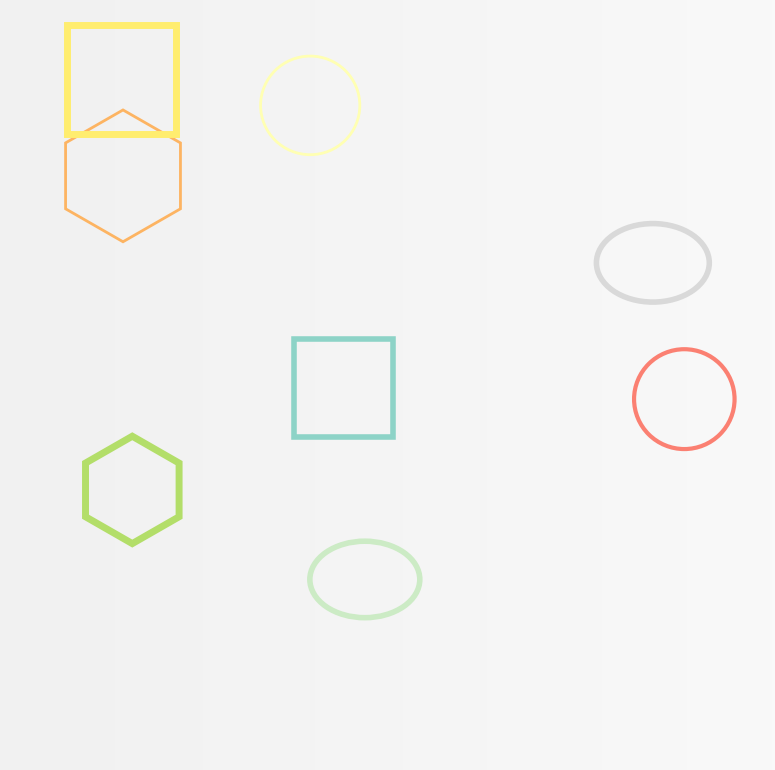[{"shape": "square", "thickness": 2, "radius": 0.32, "center": [0.443, 0.496]}, {"shape": "circle", "thickness": 1, "radius": 0.32, "center": [0.4, 0.863]}, {"shape": "circle", "thickness": 1.5, "radius": 0.32, "center": [0.883, 0.482]}, {"shape": "hexagon", "thickness": 1, "radius": 0.43, "center": [0.159, 0.772]}, {"shape": "hexagon", "thickness": 2.5, "radius": 0.35, "center": [0.171, 0.364]}, {"shape": "oval", "thickness": 2, "radius": 0.36, "center": [0.842, 0.659]}, {"shape": "oval", "thickness": 2, "radius": 0.35, "center": [0.471, 0.247]}, {"shape": "square", "thickness": 2.5, "radius": 0.35, "center": [0.157, 0.897]}]